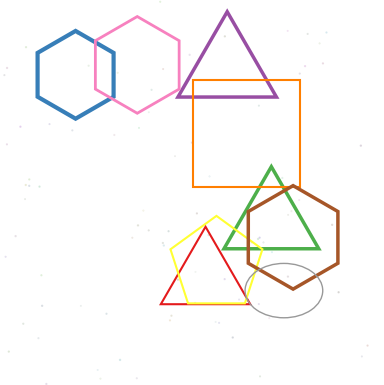[{"shape": "triangle", "thickness": 1.5, "radius": 0.67, "center": [0.534, 0.277]}, {"shape": "hexagon", "thickness": 3, "radius": 0.57, "center": [0.196, 0.806]}, {"shape": "triangle", "thickness": 2.5, "radius": 0.71, "center": [0.705, 0.425]}, {"shape": "triangle", "thickness": 2.5, "radius": 0.74, "center": [0.59, 0.822]}, {"shape": "square", "thickness": 1.5, "radius": 0.69, "center": [0.64, 0.654]}, {"shape": "pentagon", "thickness": 1.5, "radius": 0.63, "center": [0.562, 0.314]}, {"shape": "hexagon", "thickness": 2.5, "radius": 0.67, "center": [0.761, 0.383]}, {"shape": "hexagon", "thickness": 2, "radius": 0.63, "center": [0.357, 0.831]}, {"shape": "oval", "thickness": 1, "radius": 0.5, "center": [0.737, 0.245]}]